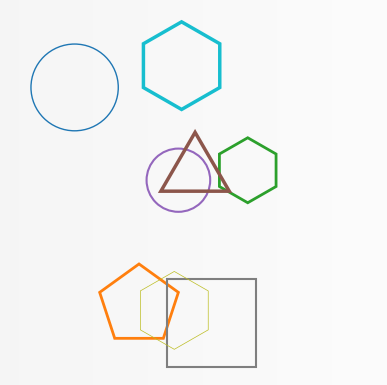[{"shape": "circle", "thickness": 1, "radius": 0.56, "center": [0.193, 0.773]}, {"shape": "pentagon", "thickness": 2, "radius": 0.53, "center": [0.359, 0.208]}, {"shape": "hexagon", "thickness": 2, "radius": 0.42, "center": [0.639, 0.558]}, {"shape": "circle", "thickness": 1.5, "radius": 0.41, "center": [0.46, 0.532]}, {"shape": "triangle", "thickness": 2.5, "radius": 0.51, "center": [0.503, 0.554]}, {"shape": "square", "thickness": 1.5, "radius": 0.57, "center": [0.546, 0.161]}, {"shape": "hexagon", "thickness": 0.5, "radius": 0.51, "center": [0.45, 0.194]}, {"shape": "hexagon", "thickness": 2.5, "radius": 0.57, "center": [0.469, 0.829]}]